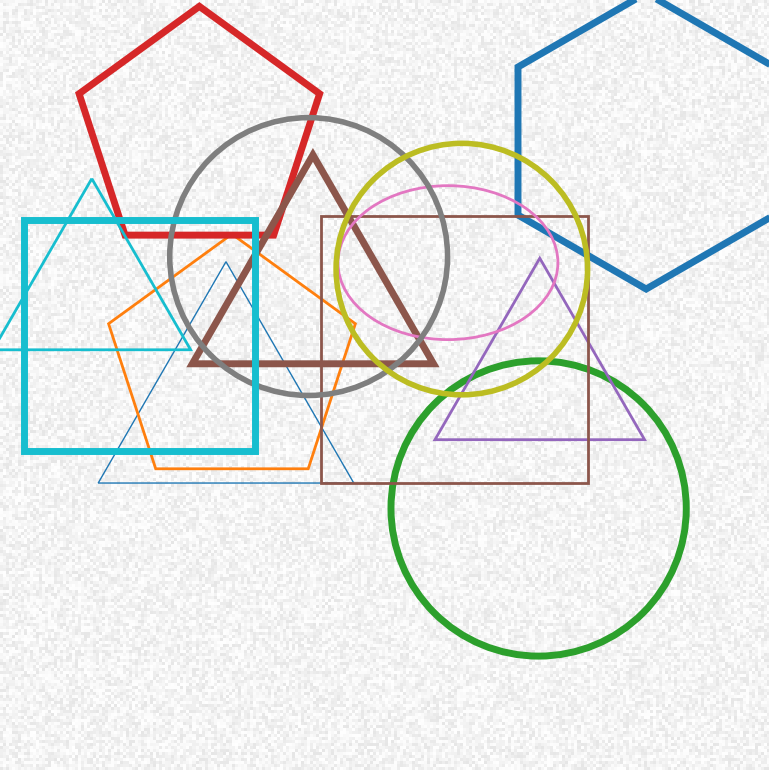[{"shape": "hexagon", "thickness": 2.5, "radius": 0.96, "center": [0.839, 0.817]}, {"shape": "triangle", "thickness": 0.5, "radius": 0.96, "center": [0.293, 0.468]}, {"shape": "pentagon", "thickness": 1, "radius": 0.84, "center": [0.301, 0.527]}, {"shape": "circle", "thickness": 2.5, "radius": 0.96, "center": [0.7, 0.34]}, {"shape": "pentagon", "thickness": 2.5, "radius": 0.82, "center": [0.259, 0.827]}, {"shape": "triangle", "thickness": 1, "radius": 0.79, "center": [0.701, 0.508]}, {"shape": "square", "thickness": 1, "radius": 0.87, "center": [0.591, 0.546]}, {"shape": "triangle", "thickness": 2.5, "radius": 0.9, "center": [0.406, 0.618]}, {"shape": "oval", "thickness": 1, "radius": 0.71, "center": [0.582, 0.659]}, {"shape": "circle", "thickness": 2, "radius": 0.9, "center": [0.401, 0.667]}, {"shape": "circle", "thickness": 2, "radius": 0.82, "center": [0.6, 0.651]}, {"shape": "square", "thickness": 2.5, "radius": 0.75, "center": [0.182, 0.564]}, {"shape": "triangle", "thickness": 1, "radius": 0.74, "center": [0.119, 0.62]}]